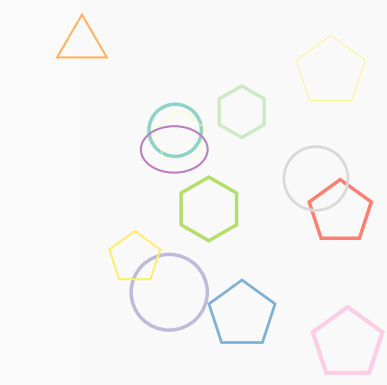[{"shape": "circle", "thickness": 2.5, "radius": 0.34, "center": [0.452, 0.662]}, {"shape": "pentagon", "thickness": 0.5, "radius": 0.36, "center": [0.465, 0.643]}, {"shape": "circle", "thickness": 2.5, "radius": 0.49, "center": [0.437, 0.241]}, {"shape": "pentagon", "thickness": 2.5, "radius": 0.42, "center": [0.878, 0.449]}, {"shape": "pentagon", "thickness": 2, "radius": 0.45, "center": [0.625, 0.183]}, {"shape": "triangle", "thickness": 1.5, "radius": 0.37, "center": [0.212, 0.888]}, {"shape": "hexagon", "thickness": 2.5, "radius": 0.41, "center": [0.539, 0.457]}, {"shape": "pentagon", "thickness": 3, "radius": 0.47, "center": [0.897, 0.108]}, {"shape": "circle", "thickness": 2, "radius": 0.41, "center": [0.815, 0.536]}, {"shape": "oval", "thickness": 1.5, "radius": 0.43, "center": [0.45, 0.612]}, {"shape": "hexagon", "thickness": 2.5, "radius": 0.33, "center": [0.624, 0.71]}, {"shape": "pentagon", "thickness": 0.5, "radius": 0.47, "center": [0.854, 0.815]}, {"shape": "pentagon", "thickness": 1.5, "radius": 0.34, "center": [0.348, 0.331]}]